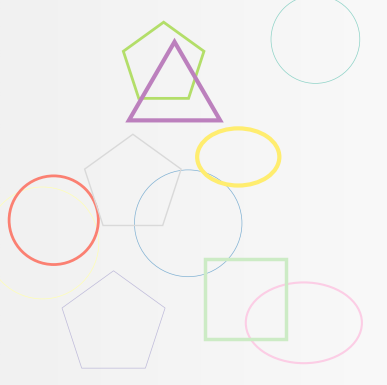[{"shape": "circle", "thickness": 0.5, "radius": 0.57, "center": [0.814, 0.898]}, {"shape": "circle", "thickness": 0.5, "radius": 0.73, "center": [0.11, 0.369]}, {"shape": "pentagon", "thickness": 0.5, "radius": 0.7, "center": [0.293, 0.157]}, {"shape": "circle", "thickness": 2, "radius": 0.58, "center": [0.139, 0.428]}, {"shape": "circle", "thickness": 0.5, "radius": 0.69, "center": [0.486, 0.42]}, {"shape": "pentagon", "thickness": 2, "radius": 0.55, "center": [0.422, 0.833]}, {"shape": "oval", "thickness": 1.5, "radius": 0.75, "center": [0.784, 0.162]}, {"shape": "pentagon", "thickness": 1, "radius": 0.65, "center": [0.343, 0.52]}, {"shape": "triangle", "thickness": 3, "radius": 0.68, "center": [0.45, 0.755]}, {"shape": "square", "thickness": 2.5, "radius": 0.52, "center": [0.634, 0.224]}, {"shape": "oval", "thickness": 3, "radius": 0.53, "center": [0.615, 0.592]}]